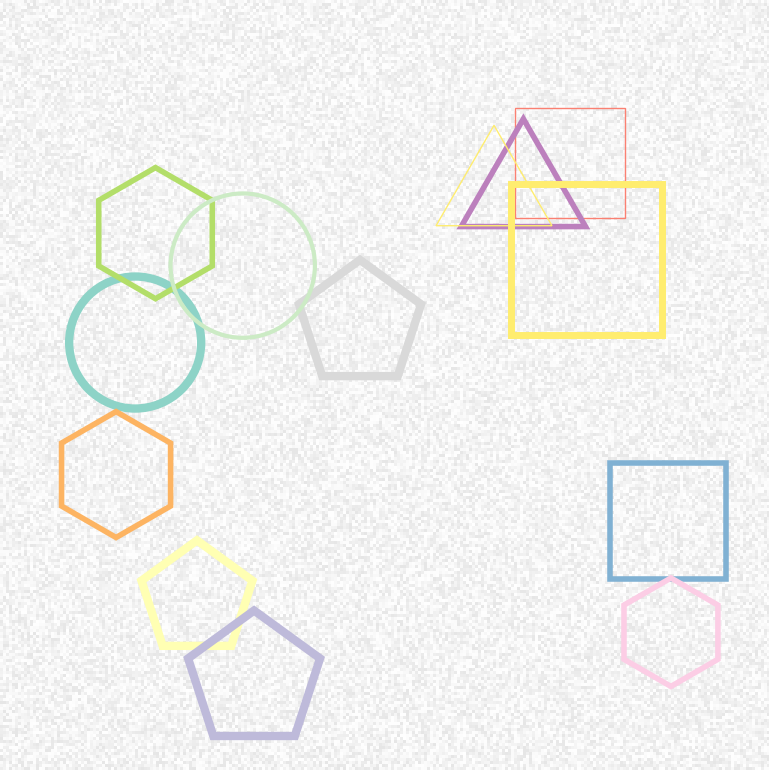[{"shape": "circle", "thickness": 3, "radius": 0.43, "center": [0.176, 0.555]}, {"shape": "pentagon", "thickness": 3, "radius": 0.38, "center": [0.256, 0.222]}, {"shape": "pentagon", "thickness": 3, "radius": 0.45, "center": [0.33, 0.117]}, {"shape": "square", "thickness": 0.5, "radius": 0.36, "center": [0.741, 0.788]}, {"shape": "square", "thickness": 2, "radius": 0.38, "center": [0.868, 0.324]}, {"shape": "hexagon", "thickness": 2, "radius": 0.41, "center": [0.151, 0.384]}, {"shape": "hexagon", "thickness": 2, "radius": 0.43, "center": [0.202, 0.697]}, {"shape": "hexagon", "thickness": 2, "radius": 0.35, "center": [0.871, 0.179]}, {"shape": "pentagon", "thickness": 3, "radius": 0.42, "center": [0.468, 0.579]}, {"shape": "triangle", "thickness": 2, "radius": 0.47, "center": [0.68, 0.752]}, {"shape": "circle", "thickness": 1.5, "radius": 0.47, "center": [0.315, 0.655]}, {"shape": "triangle", "thickness": 0.5, "radius": 0.43, "center": [0.642, 0.75]}, {"shape": "square", "thickness": 2.5, "radius": 0.49, "center": [0.762, 0.663]}]